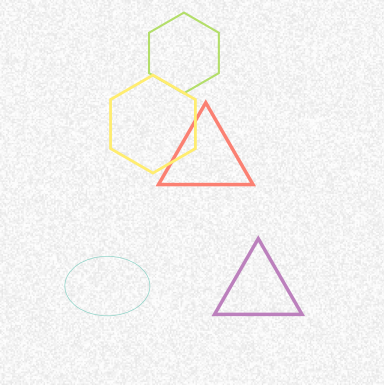[{"shape": "oval", "thickness": 0.5, "radius": 0.55, "center": [0.279, 0.257]}, {"shape": "triangle", "thickness": 2.5, "radius": 0.71, "center": [0.534, 0.591]}, {"shape": "hexagon", "thickness": 1.5, "radius": 0.52, "center": [0.478, 0.863]}, {"shape": "triangle", "thickness": 2.5, "radius": 0.66, "center": [0.671, 0.249]}, {"shape": "hexagon", "thickness": 2, "radius": 0.64, "center": [0.397, 0.678]}]